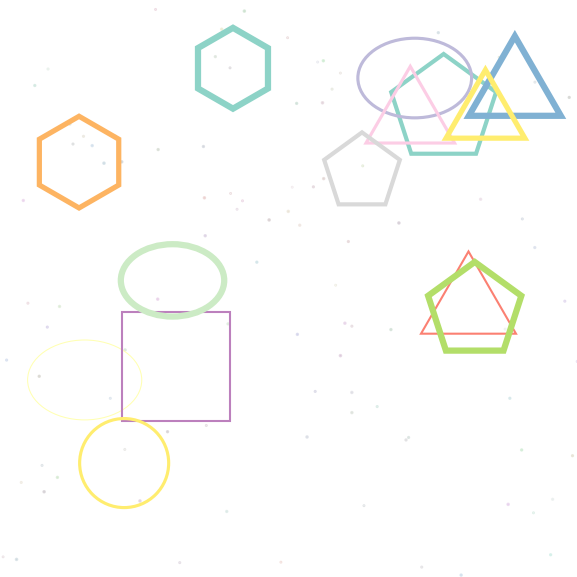[{"shape": "pentagon", "thickness": 2, "radius": 0.48, "center": [0.768, 0.81]}, {"shape": "hexagon", "thickness": 3, "radius": 0.35, "center": [0.403, 0.881]}, {"shape": "oval", "thickness": 0.5, "radius": 0.49, "center": [0.147, 0.341]}, {"shape": "oval", "thickness": 1.5, "radius": 0.49, "center": [0.718, 0.864]}, {"shape": "triangle", "thickness": 1, "radius": 0.47, "center": [0.811, 0.469]}, {"shape": "triangle", "thickness": 3, "radius": 0.46, "center": [0.892, 0.845]}, {"shape": "hexagon", "thickness": 2.5, "radius": 0.4, "center": [0.137, 0.718]}, {"shape": "pentagon", "thickness": 3, "radius": 0.42, "center": [0.822, 0.461]}, {"shape": "triangle", "thickness": 1.5, "radius": 0.44, "center": [0.71, 0.796]}, {"shape": "pentagon", "thickness": 2, "radius": 0.34, "center": [0.627, 0.701]}, {"shape": "square", "thickness": 1, "radius": 0.47, "center": [0.304, 0.364]}, {"shape": "oval", "thickness": 3, "radius": 0.45, "center": [0.299, 0.514]}, {"shape": "triangle", "thickness": 2.5, "radius": 0.39, "center": [0.841, 0.799]}, {"shape": "circle", "thickness": 1.5, "radius": 0.39, "center": [0.215, 0.197]}]